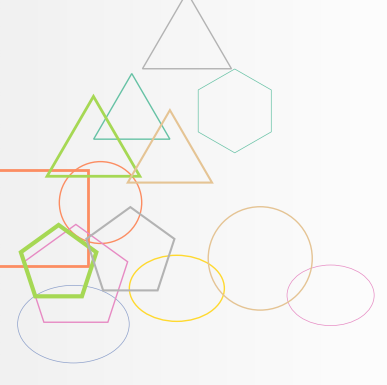[{"shape": "triangle", "thickness": 1, "radius": 0.57, "center": [0.34, 0.695]}, {"shape": "hexagon", "thickness": 0.5, "radius": 0.54, "center": [0.606, 0.712]}, {"shape": "square", "thickness": 2, "radius": 0.62, "center": [0.103, 0.433]}, {"shape": "circle", "thickness": 1, "radius": 0.53, "center": [0.259, 0.474]}, {"shape": "oval", "thickness": 0.5, "radius": 0.72, "center": [0.189, 0.158]}, {"shape": "pentagon", "thickness": 1, "radius": 0.7, "center": [0.196, 0.277]}, {"shape": "oval", "thickness": 0.5, "radius": 0.56, "center": [0.853, 0.233]}, {"shape": "triangle", "thickness": 2, "radius": 0.69, "center": [0.241, 0.611]}, {"shape": "pentagon", "thickness": 3, "radius": 0.51, "center": [0.151, 0.313]}, {"shape": "oval", "thickness": 1, "radius": 0.61, "center": [0.456, 0.251]}, {"shape": "triangle", "thickness": 1.5, "radius": 0.63, "center": [0.438, 0.588]}, {"shape": "circle", "thickness": 1, "radius": 0.67, "center": [0.672, 0.329]}, {"shape": "triangle", "thickness": 1, "radius": 0.66, "center": [0.483, 0.888]}, {"shape": "pentagon", "thickness": 1.5, "radius": 0.6, "center": [0.336, 0.342]}]